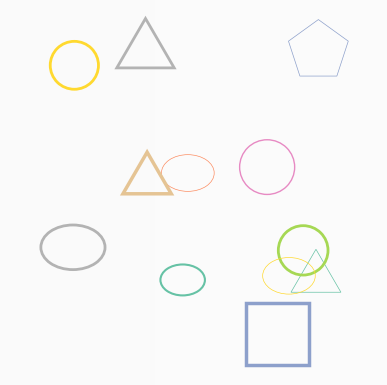[{"shape": "oval", "thickness": 1.5, "radius": 0.29, "center": [0.471, 0.273]}, {"shape": "triangle", "thickness": 0.5, "radius": 0.37, "center": [0.815, 0.278]}, {"shape": "oval", "thickness": 0.5, "radius": 0.34, "center": [0.485, 0.551]}, {"shape": "square", "thickness": 2.5, "radius": 0.41, "center": [0.716, 0.132]}, {"shape": "pentagon", "thickness": 0.5, "radius": 0.41, "center": [0.822, 0.868]}, {"shape": "circle", "thickness": 1, "radius": 0.36, "center": [0.689, 0.566]}, {"shape": "circle", "thickness": 2, "radius": 0.32, "center": [0.782, 0.35]}, {"shape": "circle", "thickness": 2, "radius": 0.31, "center": [0.192, 0.83]}, {"shape": "oval", "thickness": 0.5, "radius": 0.34, "center": [0.746, 0.284]}, {"shape": "triangle", "thickness": 2.5, "radius": 0.36, "center": [0.38, 0.533]}, {"shape": "oval", "thickness": 2, "radius": 0.41, "center": [0.188, 0.358]}, {"shape": "triangle", "thickness": 2, "radius": 0.43, "center": [0.375, 0.866]}]